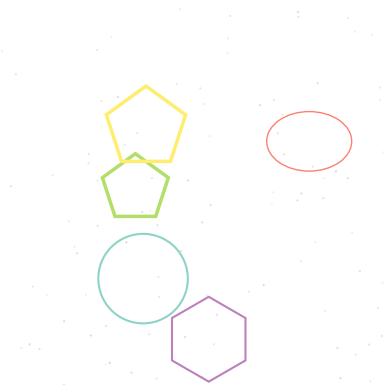[{"shape": "circle", "thickness": 1.5, "radius": 0.58, "center": [0.372, 0.276]}, {"shape": "oval", "thickness": 1, "radius": 0.55, "center": [0.803, 0.633]}, {"shape": "pentagon", "thickness": 2.5, "radius": 0.45, "center": [0.352, 0.511]}, {"shape": "hexagon", "thickness": 1.5, "radius": 0.55, "center": [0.542, 0.119]}, {"shape": "pentagon", "thickness": 2.5, "radius": 0.54, "center": [0.379, 0.668]}]